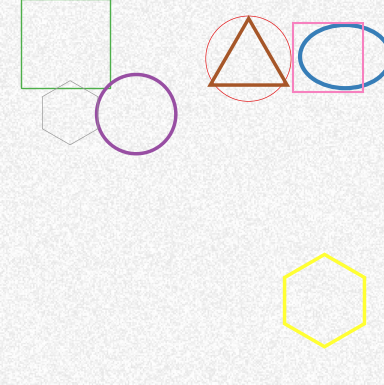[{"shape": "circle", "thickness": 0.5, "radius": 0.55, "center": [0.645, 0.848]}, {"shape": "oval", "thickness": 3, "radius": 0.59, "center": [0.897, 0.853]}, {"shape": "square", "thickness": 1, "radius": 0.58, "center": [0.169, 0.886]}, {"shape": "circle", "thickness": 2.5, "radius": 0.51, "center": [0.354, 0.704]}, {"shape": "hexagon", "thickness": 2.5, "radius": 0.6, "center": [0.843, 0.219]}, {"shape": "triangle", "thickness": 2.5, "radius": 0.58, "center": [0.646, 0.837]}, {"shape": "square", "thickness": 1.5, "radius": 0.45, "center": [0.852, 0.851]}, {"shape": "hexagon", "thickness": 0.5, "radius": 0.42, "center": [0.182, 0.707]}]